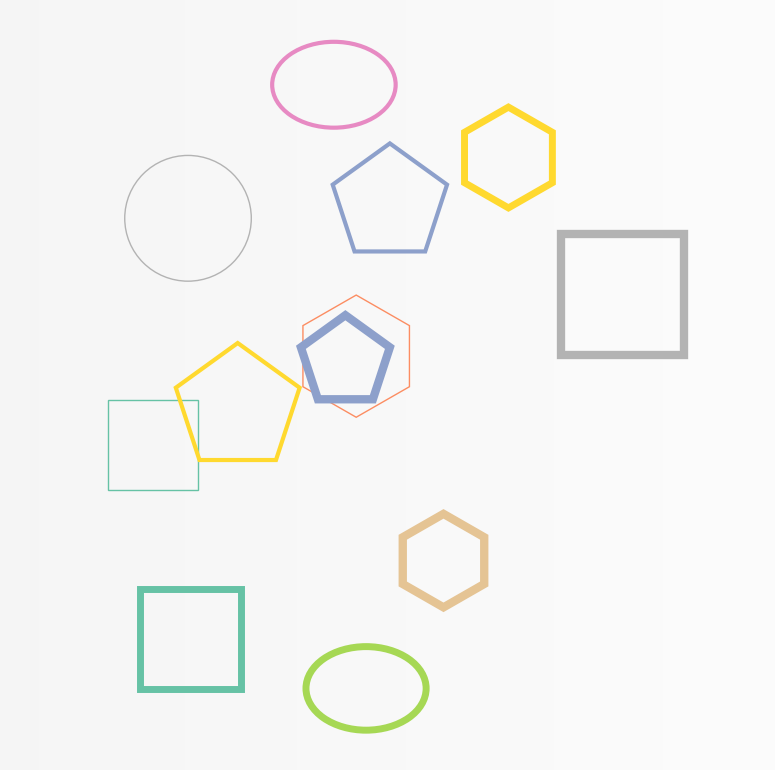[{"shape": "square", "thickness": 2.5, "radius": 0.32, "center": [0.246, 0.17]}, {"shape": "square", "thickness": 0.5, "radius": 0.29, "center": [0.198, 0.422]}, {"shape": "hexagon", "thickness": 0.5, "radius": 0.4, "center": [0.46, 0.537]}, {"shape": "pentagon", "thickness": 1.5, "radius": 0.39, "center": [0.503, 0.736]}, {"shape": "pentagon", "thickness": 3, "radius": 0.3, "center": [0.446, 0.53]}, {"shape": "oval", "thickness": 1.5, "radius": 0.4, "center": [0.431, 0.89]}, {"shape": "oval", "thickness": 2.5, "radius": 0.39, "center": [0.472, 0.106]}, {"shape": "hexagon", "thickness": 2.5, "radius": 0.33, "center": [0.656, 0.795]}, {"shape": "pentagon", "thickness": 1.5, "radius": 0.42, "center": [0.307, 0.471]}, {"shape": "hexagon", "thickness": 3, "radius": 0.3, "center": [0.572, 0.272]}, {"shape": "square", "thickness": 3, "radius": 0.4, "center": [0.803, 0.617]}, {"shape": "circle", "thickness": 0.5, "radius": 0.41, "center": [0.243, 0.716]}]